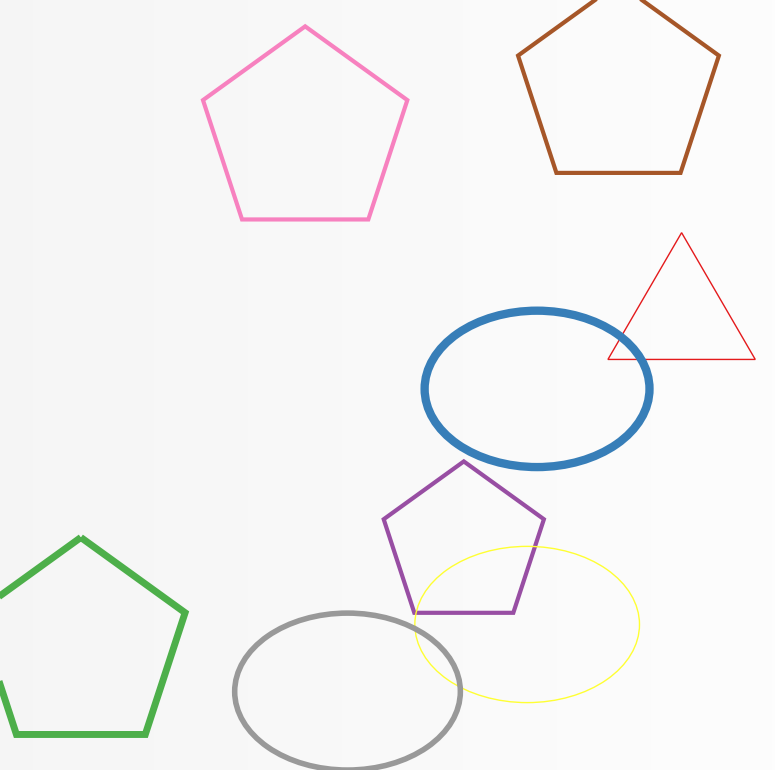[{"shape": "triangle", "thickness": 0.5, "radius": 0.55, "center": [0.879, 0.588]}, {"shape": "oval", "thickness": 3, "radius": 0.73, "center": [0.693, 0.495]}, {"shape": "pentagon", "thickness": 2.5, "radius": 0.71, "center": [0.104, 0.161]}, {"shape": "pentagon", "thickness": 1.5, "radius": 0.54, "center": [0.598, 0.292]}, {"shape": "oval", "thickness": 0.5, "radius": 0.72, "center": [0.68, 0.189]}, {"shape": "pentagon", "thickness": 1.5, "radius": 0.68, "center": [0.798, 0.886]}, {"shape": "pentagon", "thickness": 1.5, "radius": 0.69, "center": [0.394, 0.827]}, {"shape": "oval", "thickness": 2, "radius": 0.73, "center": [0.448, 0.102]}]